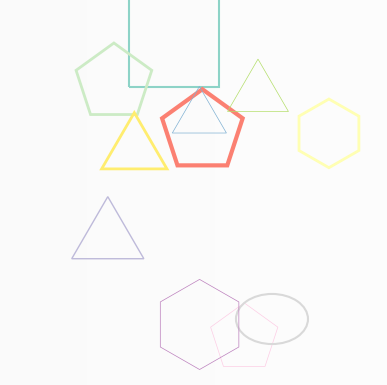[{"shape": "square", "thickness": 1.5, "radius": 0.58, "center": [0.45, 0.891]}, {"shape": "hexagon", "thickness": 2, "radius": 0.45, "center": [0.849, 0.654]}, {"shape": "triangle", "thickness": 1, "radius": 0.54, "center": [0.278, 0.382]}, {"shape": "pentagon", "thickness": 3, "radius": 0.55, "center": [0.522, 0.659]}, {"shape": "triangle", "thickness": 0.5, "radius": 0.4, "center": [0.514, 0.695]}, {"shape": "triangle", "thickness": 0.5, "radius": 0.45, "center": [0.666, 0.756]}, {"shape": "pentagon", "thickness": 0.5, "radius": 0.46, "center": [0.63, 0.122]}, {"shape": "oval", "thickness": 1.5, "radius": 0.46, "center": [0.702, 0.171]}, {"shape": "hexagon", "thickness": 0.5, "radius": 0.59, "center": [0.515, 0.157]}, {"shape": "pentagon", "thickness": 2, "radius": 0.51, "center": [0.294, 0.786]}, {"shape": "triangle", "thickness": 2, "radius": 0.49, "center": [0.347, 0.61]}]